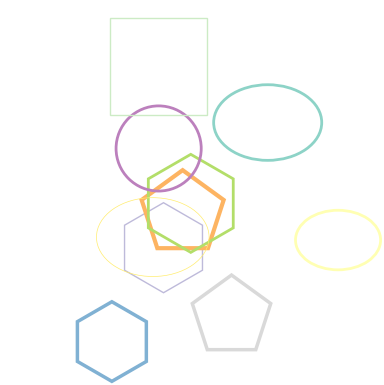[{"shape": "oval", "thickness": 2, "radius": 0.7, "center": [0.695, 0.682]}, {"shape": "oval", "thickness": 2, "radius": 0.55, "center": [0.878, 0.377]}, {"shape": "hexagon", "thickness": 1, "radius": 0.58, "center": [0.425, 0.357]}, {"shape": "hexagon", "thickness": 2.5, "radius": 0.52, "center": [0.291, 0.113]}, {"shape": "pentagon", "thickness": 3, "radius": 0.56, "center": [0.474, 0.446]}, {"shape": "hexagon", "thickness": 2, "radius": 0.64, "center": [0.496, 0.472]}, {"shape": "pentagon", "thickness": 2.5, "radius": 0.54, "center": [0.601, 0.178]}, {"shape": "circle", "thickness": 2, "radius": 0.55, "center": [0.412, 0.614]}, {"shape": "square", "thickness": 1, "radius": 0.63, "center": [0.412, 0.827]}, {"shape": "oval", "thickness": 0.5, "radius": 0.73, "center": [0.397, 0.384]}]